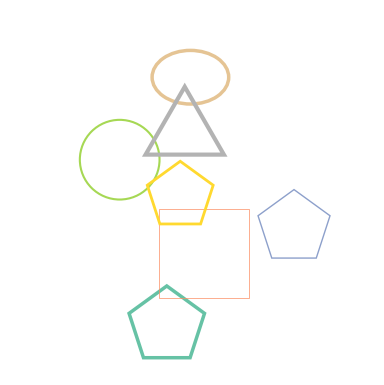[{"shape": "pentagon", "thickness": 2.5, "radius": 0.51, "center": [0.433, 0.154]}, {"shape": "square", "thickness": 0.5, "radius": 0.58, "center": [0.529, 0.342]}, {"shape": "pentagon", "thickness": 1, "radius": 0.49, "center": [0.764, 0.409]}, {"shape": "circle", "thickness": 1.5, "radius": 0.52, "center": [0.311, 0.585]}, {"shape": "pentagon", "thickness": 2, "radius": 0.45, "center": [0.468, 0.491]}, {"shape": "oval", "thickness": 2.5, "radius": 0.5, "center": [0.495, 0.799]}, {"shape": "triangle", "thickness": 3, "radius": 0.59, "center": [0.48, 0.657]}]